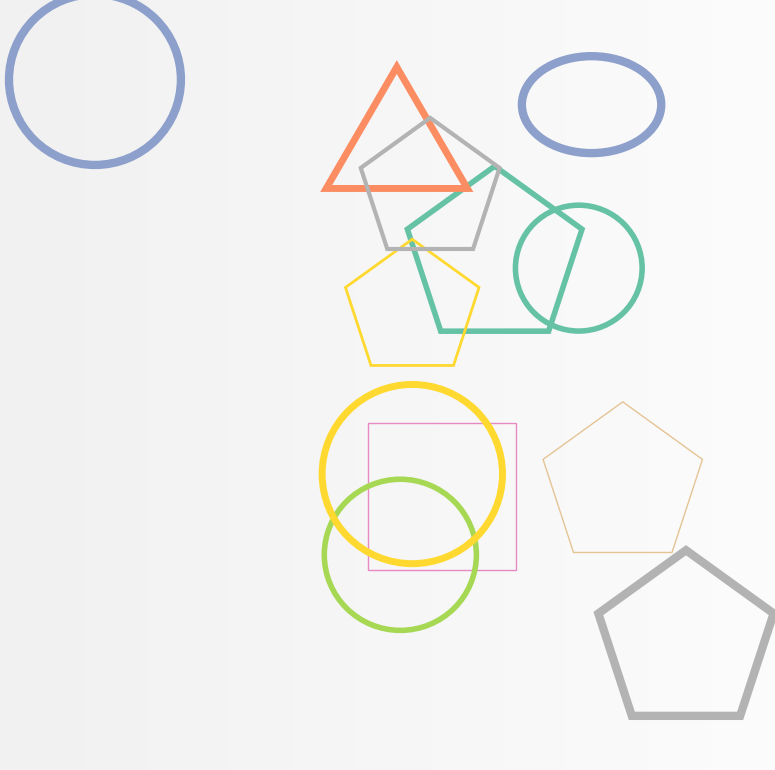[{"shape": "circle", "thickness": 2, "radius": 0.41, "center": [0.747, 0.652]}, {"shape": "pentagon", "thickness": 2, "radius": 0.59, "center": [0.638, 0.666]}, {"shape": "triangle", "thickness": 2.5, "radius": 0.53, "center": [0.512, 0.808]}, {"shape": "circle", "thickness": 3, "radius": 0.55, "center": [0.123, 0.897]}, {"shape": "oval", "thickness": 3, "radius": 0.45, "center": [0.763, 0.864]}, {"shape": "square", "thickness": 0.5, "radius": 0.48, "center": [0.57, 0.355]}, {"shape": "circle", "thickness": 2, "radius": 0.49, "center": [0.517, 0.279]}, {"shape": "circle", "thickness": 2.5, "radius": 0.58, "center": [0.532, 0.384]}, {"shape": "pentagon", "thickness": 1, "radius": 0.45, "center": [0.532, 0.599]}, {"shape": "pentagon", "thickness": 0.5, "radius": 0.54, "center": [0.804, 0.37]}, {"shape": "pentagon", "thickness": 3, "radius": 0.59, "center": [0.885, 0.167]}, {"shape": "pentagon", "thickness": 1.5, "radius": 0.47, "center": [0.555, 0.753]}]